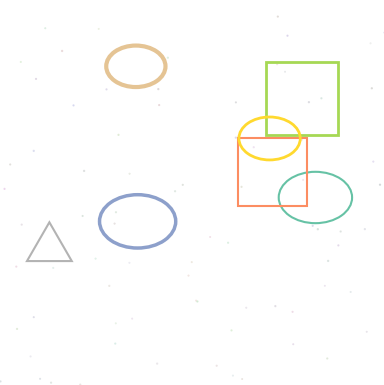[{"shape": "oval", "thickness": 1.5, "radius": 0.48, "center": [0.819, 0.487]}, {"shape": "square", "thickness": 1.5, "radius": 0.44, "center": [0.708, 0.554]}, {"shape": "oval", "thickness": 2.5, "radius": 0.49, "center": [0.357, 0.425]}, {"shape": "square", "thickness": 2, "radius": 0.47, "center": [0.785, 0.744]}, {"shape": "oval", "thickness": 2, "radius": 0.4, "center": [0.7, 0.64]}, {"shape": "oval", "thickness": 3, "radius": 0.38, "center": [0.353, 0.828]}, {"shape": "triangle", "thickness": 1.5, "radius": 0.34, "center": [0.128, 0.355]}]